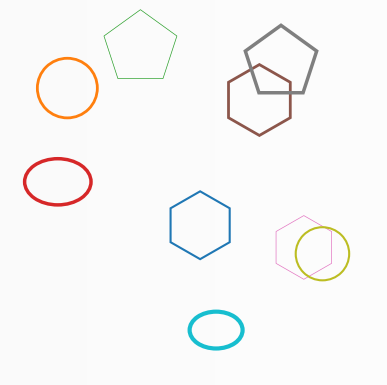[{"shape": "hexagon", "thickness": 1.5, "radius": 0.44, "center": [0.516, 0.415]}, {"shape": "circle", "thickness": 2, "radius": 0.39, "center": [0.174, 0.771]}, {"shape": "pentagon", "thickness": 0.5, "radius": 0.49, "center": [0.362, 0.876]}, {"shape": "oval", "thickness": 2.5, "radius": 0.43, "center": [0.149, 0.528]}, {"shape": "hexagon", "thickness": 2, "radius": 0.46, "center": [0.669, 0.74]}, {"shape": "hexagon", "thickness": 0.5, "radius": 0.41, "center": [0.784, 0.357]}, {"shape": "pentagon", "thickness": 2.5, "radius": 0.48, "center": [0.725, 0.837]}, {"shape": "circle", "thickness": 1.5, "radius": 0.34, "center": [0.832, 0.341]}, {"shape": "oval", "thickness": 3, "radius": 0.34, "center": [0.558, 0.143]}]